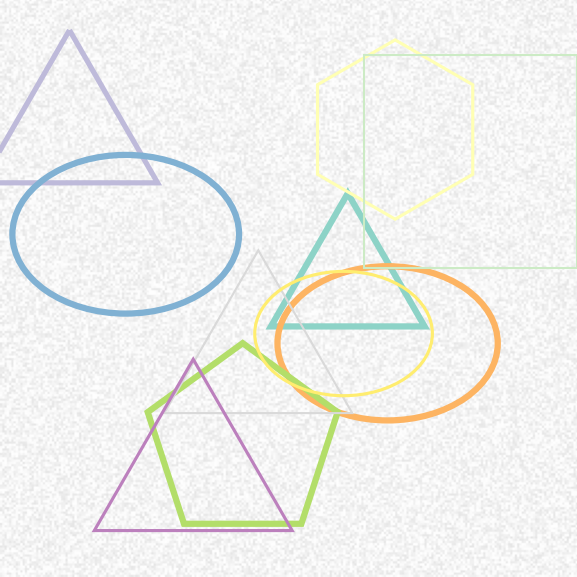[{"shape": "triangle", "thickness": 3, "radius": 0.77, "center": [0.602, 0.511]}, {"shape": "hexagon", "thickness": 1.5, "radius": 0.78, "center": [0.684, 0.775]}, {"shape": "triangle", "thickness": 2.5, "radius": 0.88, "center": [0.12, 0.771]}, {"shape": "oval", "thickness": 3, "radius": 0.98, "center": [0.218, 0.594]}, {"shape": "oval", "thickness": 3, "radius": 0.95, "center": [0.671, 0.405]}, {"shape": "pentagon", "thickness": 3, "radius": 0.86, "center": [0.42, 0.232]}, {"shape": "triangle", "thickness": 1, "radius": 0.94, "center": [0.447, 0.378]}, {"shape": "triangle", "thickness": 1.5, "radius": 0.99, "center": [0.335, 0.179]}, {"shape": "square", "thickness": 1, "radius": 0.92, "center": [0.815, 0.72]}, {"shape": "oval", "thickness": 1.5, "radius": 0.77, "center": [0.595, 0.422]}]